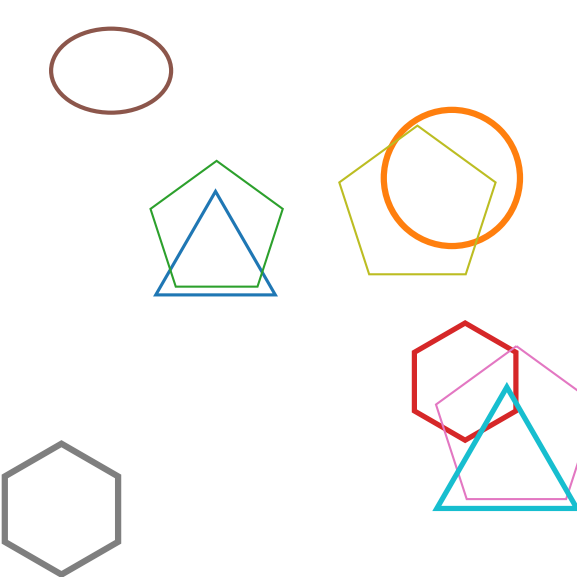[{"shape": "triangle", "thickness": 1.5, "radius": 0.6, "center": [0.373, 0.548]}, {"shape": "circle", "thickness": 3, "radius": 0.59, "center": [0.782, 0.691]}, {"shape": "pentagon", "thickness": 1, "radius": 0.6, "center": [0.375, 0.6]}, {"shape": "hexagon", "thickness": 2.5, "radius": 0.51, "center": [0.805, 0.338]}, {"shape": "oval", "thickness": 2, "radius": 0.52, "center": [0.192, 0.877]}, {"shape": "pentagon", "thickness": 1, "radius": 0.73, "center": [0.894, 0.253]}, {"shape": "hexagon", "thickness": 3, "radius": 0.57, "center": [0.106, 0.118]}, {"shape": "pentagon", "thickness": 1, "radius": 0.71, "center": [0.723, 0.639]}, {"shape": "triangle", "thickness": 2.5, "radius": 0.7, "center": [0.878, 0.189]}]